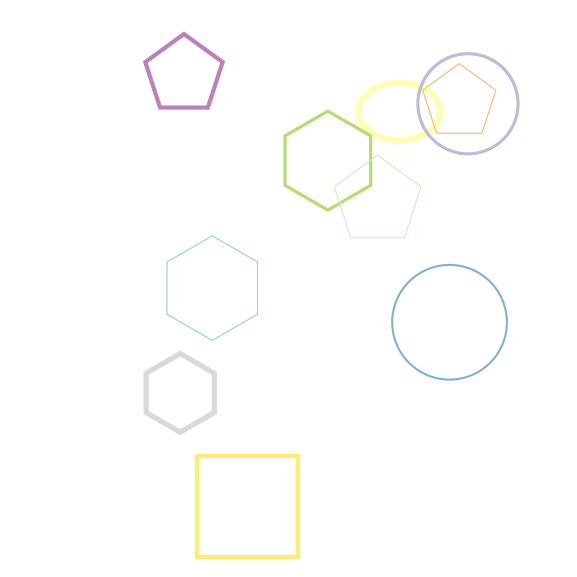[{"shape": "hexagon", "thickness": 0.5, "radius": 0.45, "center": [0.368, 0.5]}, {"shape": "oval", "thickness": 3, "radius": 0.36, "center": [0.691, 0.806]}, {"shape": "circle", "thickness": 1.5, "radius": 0.43, "center": [0.81, 0.819]}, {"shape": "circle", "thickness": 1, "radius": 0.5, "center": [0.778, 0.441]}, {"shape": "pentagon", "thickness": 0.5, "radius": 0.33, "center": [0.795, 0.822]}, {"shape": "hexagon", "thickness": 1.5, "radius": 0.43, "center": [0.568, 0.721]}, {"shape": "hexagon", "thickness": 2.5, "radius": 0.34, "center": [0.312, 0.319]}, {"shape": "pentagon", "thickness": 2, "radius": 0.35, "center": [0.319, 0.87]}, {"shape": "pentagon", "thickness": 0.5, "radius": 0.4, "center": [0.654, 0.651]}, {"shape": "square", "thickness": 2, "radius": 0.44, "center": [0.428, 0.122]}]